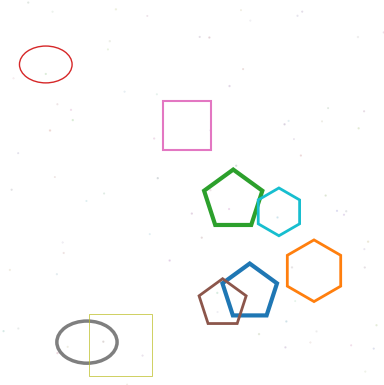[{"shape": "pentagon", "thickness": 3, "radius": 0.37, "center": [0.649, 0.241]}, {"shape": "hexagon", "thickness": 2, "radius": 0.4, "center": [0.816, 0.297]}, {"shape": "pentagon", "thickness": 3, "radius": 0.4, "center": [0.606, 0.48]}, {"shape": "oval", "thickness": 1, "radius": 0.34, "center": [0.119, 0.833]}, {"shape": "pentagon", "thickness": 2, "radius": 0.32, "center": [0.578, 0.212]}, {"shape": "square", "thickness": 1.5, "radius": 0.32, "center": [0.485, 0.675]}, {"shape": "oval", "thickness": 2.5, "radius": 0.39, "center": [0.226, 0.111]}, {"shape": "square", "thickness": 0.5, "radius": 0.41, "center": [0.313, 0.104]}, {"shape": "hexagon", "thickness": 2, "radius": 0.31, "center": [0.724, 0.45]}]